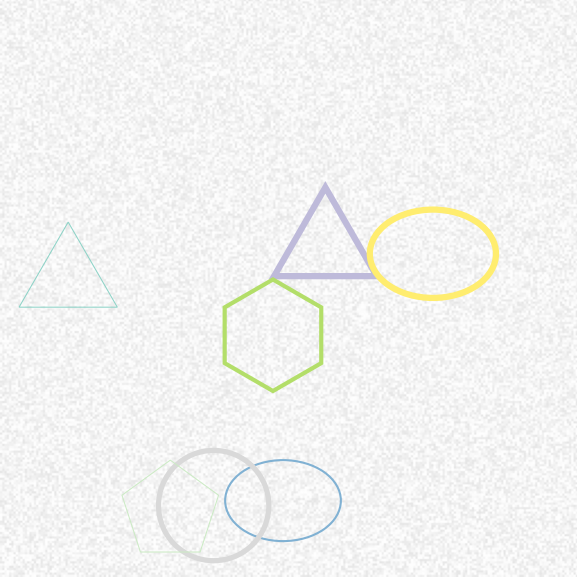[{"shape": "triangle", "thickness": 0.5, "radius": 0.49, "center": [0.118, 0.516]}, {"shape": "triangle", "thickness": 3, "radius": 0.51, "center": [0.563, 0.572]}, {"shape": "oval", "thickness": 1, "radius": 0.5, "center": [0.49, 0.132]}, {"shape": "hexagon", "thickness": 2, "radius": 0.48, "center": [0.473, 0.419]}, {"shape": "circle", "thickness": 2.5, "radius": 0.48, "center": [0.37, 0.124]}, {"shape": "pentagon", "thickness": 0.5, "radius": 0.44, "center": [0.295, 0.114]}, {"shape": "oval", "thickness": 3, "radius": 0.55, "center": [0.75, 0.56]}]